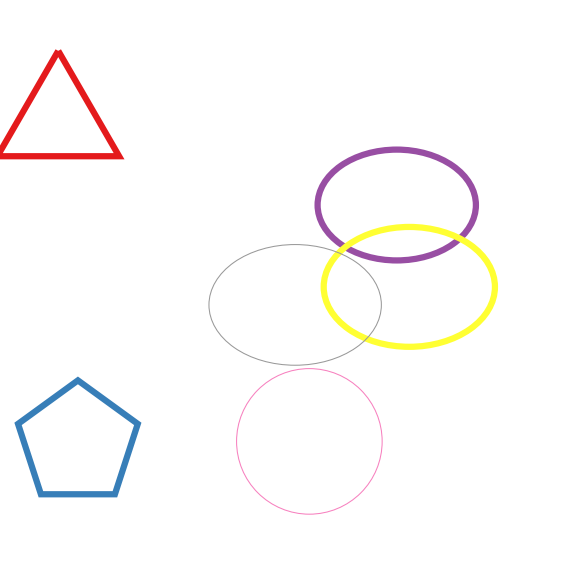[{"shape": "triangle", "thickness": 3, "radius": 0.61, "center": [0.101, 0.789]}, {"shape": "pentagon", "thickness": 3, "radius": 0.54, "center": [0.135, 0.231]}, {"shape": "oval", "thickness": 3, "radius": 0.69, "center": [0.687, 0.644]}, {"shape": "oval", "thickness": 3, "radius": 0.74, "center": [0.709, 0.502]}, {"shape": "circle", "thickness": 0.5, "radius": 0.63, "center": [0.536, 0.235]}, {"shape": "oval", "thickness": 0.5, "radius": 0.75, "center": [0.511, 0.471]}]